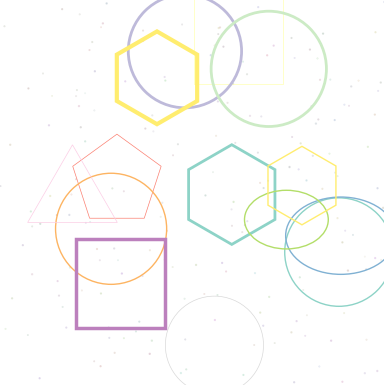[{"shape": "hexagon", "thickness": 2, "radius": 0.65, "center": [0.602, 0.495]}, {"shape": "circle", "thickness": 1, "radius": 0.7, "center": [0.88, 0.345]}, {"shape": "square", "thickness": 0.5, "radius": 0.58, "center": [0.619, 0.899]}, {"shape": "circle", "thickness": 2, "radius": 0.74, "center": [0.48, 0.867]}, {"shape": "pentagon", "thickness": 0.5, "radius": 0.6, "center": [0.304, 0.531]}, {"shape": "oval", "thickness": 1, "radius": 0.72, "center": [0.885, 0.388]}, {"shape": "circle", "thickness": 1, "radius": 0.72, "center": [0.289, 0.406]}, {"shape": "oval", "thickness": 1, "radius": 0.54, "center": [0.744, 0.43]}, {"shape": "triangle", "thickness": 0.5, "radius": 0.67, "center": [0.188, 0.489]}, {"shape": "circle", "thickness": 0.5, "radius": 0.64, "center": [0.557, 0.103]}, {"shape": "square", "thickness": 2.5, "radius": 0.58, "center": [0.314, 0.263]}, {"shape": "circle", "thickness": 2, "radius": 0.75, "center": [0.698, 0.821]}, {"shape": "hexagon", "thickness": 3, "radius": 0.6, "center": [0.408, 0.798]}, {"shape": "hexagon", "thickness": 1, "radius": 0.51, "center": [0.784, 0.518]}]